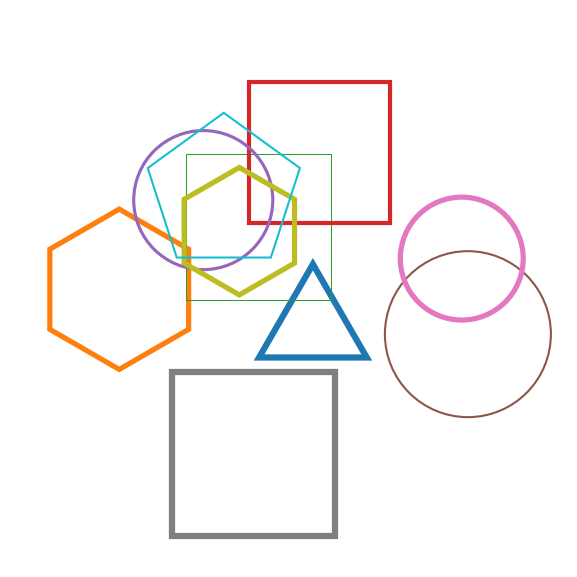[{"shape": "triangle", "thickness": 3, "radius": 0.54, "center": [0.542, 0.434]}, {"shape": "hexagon", "thickness": 2.5, "radius": 0.69, "center": [0.206, 0.498]}, {"shape": "square", "thickness": 0.5, "radius": 0.63, "center": [0.447, 0.606]}, {"shape": "square", "thickness": 2, "radius": 0.61, "center": [0.553, 0.735]}, {"shape": "circle", "thickness": 1.5, "radius": 0.6, "center": [0.352, 0.653]}, {"shape": "circle", "thickness": 1, "radius": 0.72, "center": [0.81, 0.42]}, {"shape": "circle", "thickness": 2.5, "radius": 0.53, "center": [0.8, 0.551]}, {"shape": "square", "thickness": 3, "radius": 0.71, "center": [0.439, 0.213]}, {"shape": "hexagon", "thickness": 2.5, "radius": 0.55, "center": [0.414, 0.599]}, {"shape": "pentagon", "thickness": 1, "radius": 0.69, "center": [0.388, 0.665]}]